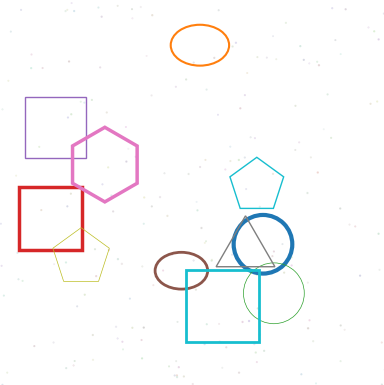[{"shape": "circle", "thickness": 3, "radius": 0.38, "center": [0.683, 0.366]}, {"shape": "oval", "thickness": 1.5, "radius": 0.38, "center": [0.519, 0.883]}, {"shape": "circle", "thickness": 0.5, "radius": 0.39, "center": [0.711, 0.238]}, {"shape": "square", "thickness": 2.5, "radius": 0.41, "center": [0.13, 0.431]}, {"shape": "square", "thickness": 1, "radius": 0.4, "center": [0.144, 0.669]}, {"shape": "oval", "thickness": 2, "radius": 0.34, "center": [0.471, 0.297]}, {"shape": "hexagon", "thickness": 2.5, "radius": 0.48, "center": [0.272, 0.572]}, {"shape": "triangle", "thickness": 1, "radius": 0.44, "center": [0.638, 0.351]}, {"shape": "pentagon", "thickness": 0.5, "radius": 0.39, "center": [0.211, 0.331]}, {"shape": "square", "thickness": 2, "radius": 0.47, "center": [0.578, 0.205]}, {"shape": "pentagon", "thickness": 1, "radius": 0.37, "center": [0.667, 0.518]}]